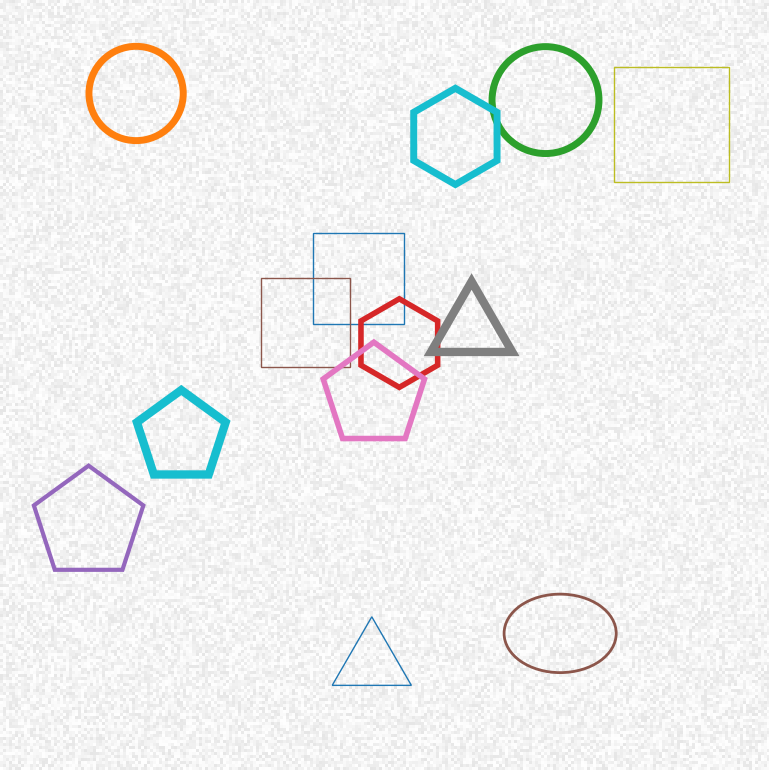[{"shape": "triangle", "thickness": 0.5, "radius": 0.3, "center": [0.483, 0.14]}, {"shape": "square", "thickness": 0.5, "radius": 0.3, "center": [0.465, 0.639]}, {"shape": "circle", "thickness": 2.5, "radius": 0.31, "center": [0.177, 0.879]}, {"shape": "circle", "thickness": 2.5, "radius": 0.35, "center": [0.708, 0.87]}, {"shape": "hexagon", "thickness": 2, "radius": 0.29, "center": [0.519, 0.554]}, {"shape": "pentagon", "thickness": 1.5, "radius": 0.37, "center": [0.115, 0.32]}, {"shape": "square", "thickness": 0.5, "radius": 0.29, "center": [0.396, 0.581]}, {"shape": "oval", "thickness": 1, "radius": 0.36, "center": [0.727, 0.177]}, {"shape": "pentagon", "thickness": 2, "radius": 0.35, "center": [0.486, 0.486]}, {"shape": "triangle", "thickness": 3, "radius": 0.31, "center": [0.612, 0.573]}, {"shape": "square", "thickness": 0.5, "radius": 0.38, "center": [0.872, 0.838]}, {"shape": "pentagon", "thickness": 3, "radius": 0.3, "center": [0.235, 0.433]}, {"shape": "hexagon", "thickness": 2.5, "radius": 0.31, "center": [0.591, 0.823]}]